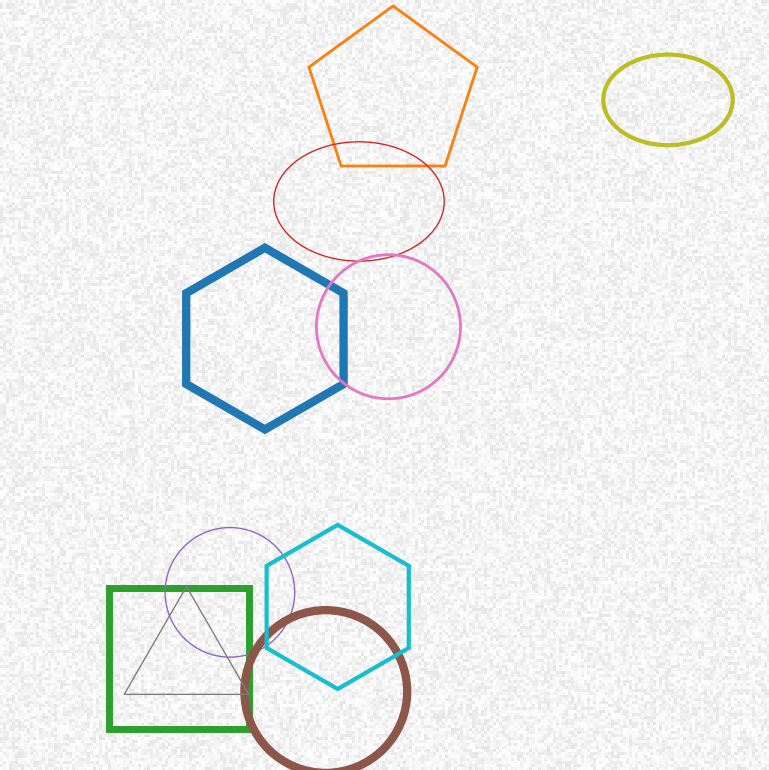[{"shape": "hexagon", "thickness": 3, "radius": 0.59, "center": [0.344, 0.56]}, {"shape": "pentagon", "thickness": 1, "radius": 0.57, "center": [0.51, 0.877]}, {"shape": "square", "thickness": 2.5, "radius": 0.46, "center": [0.232, 0.145]}, {"shape": "oval", "thickness": 0.5, "radius": 0.55, "center": [0.466, 0.738]}, {"shape": "circle", "thickness": 0.5, "radius": 0.42, "center": [0.299, 0.231]}, {"shape": "circle", "thickness": 3, "radius": 0.53, "center": [0.423, 0.102]}, {"shape": "circle", "thickness": 1, "radius": 0.47, "center": [0.504, 0.576]}, {"shape": "triangle", "thickness": 0.5, "radius": 0.47, "center": [0.242, 0.145]}, {"shape": "oval", "thickness": 1.5, "radius": 0.42, "center": [0.868, 0.87]}, {"shape": "hexagon", "thickness": 1.5, "radius": 0.53, "center": [0.439, 0.212]}]